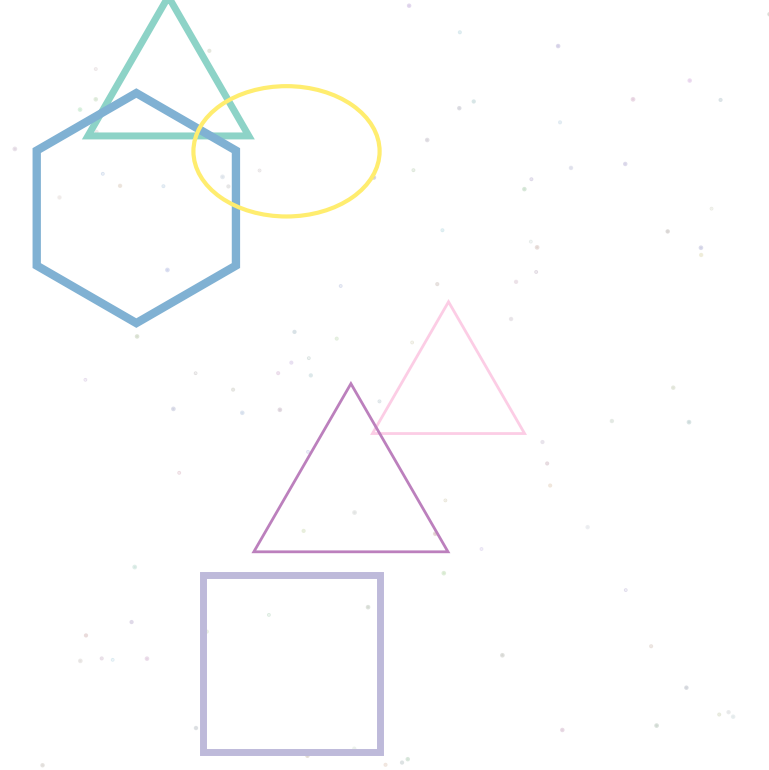[{"shape": "triangle", "thickness": 2.5, "radius": 0.6, "center": [0.219, 0.884]}, {"shape": "square", "thickness": 2.5, "radius": 0.58, "center": [0.379, 0.138]}, {"shape": "hexagon", "thickness": 3, "radius": 0.75, "center": [0.177, 0.73]}, {"shape": "triangle", "thickness": 1, "radius": 0.57, "center": [0.583, 0.494]}, {"shape": "triangle", "thickness": 1, "radius": 0.73, "center": [0.456, 0.356]}, {"shape": "oval", "thickness": 1.5, "radius": 0.6, "center": [0.372, 0.803]}]